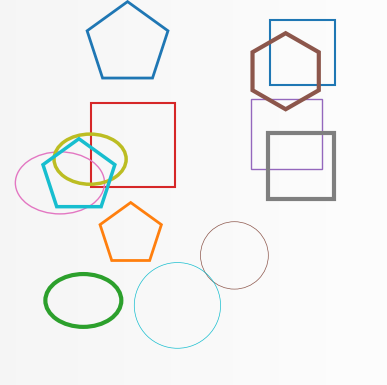[{"shape": "pentagon", "thickness": 2, "radius": 0.55, "center": [0.329, 0.886]}, {"shape": "square", "thickness": 1.5, "radius": 0.42, "center": [0.78, 0.864]}, {"shape": "pentagon", "thickness": 2, "radius": 0.42, "center": [0.337, 0.391]}, {"shape": "oval", "thickness": 3, "radius": 0.49, "center": [0.215, 0.22]}, {"shape": "square", "thickness": 1.5, "radius": 0.55, "center": [0.343, 0.622]}, {"shape": "square", "thickness": 1, "radius": 0.45, "center": [0.74, 0.652]}, {"shape": "circle", "thickness": 0.5, "radius": 0.44, "center": [0.605, 0.337]}, {"shape": "hexagon", "thickness": 3, "radius": 0.49, "center": [0.737, 0.815]}, {"shape": "oval", "thickness": 1, "radius": 0.58, "center": [0.155, 0.525]}, {"shape": "square", "thickness": 3, "radius": 0.43, "center": [0.776, 0.569]}, {"shape": "oval", "thickness": 2.5, "radius": 0.47, "center": [0.232, 0.587]}, {"shape": "pentagon", "thickness": 2.5, "radius": 0.49, "center": [0.204, 0.542]}, {"shape": "circle", "thickness": 0.5, "radius": 0.56, "center": [0.458, 0.207]}]